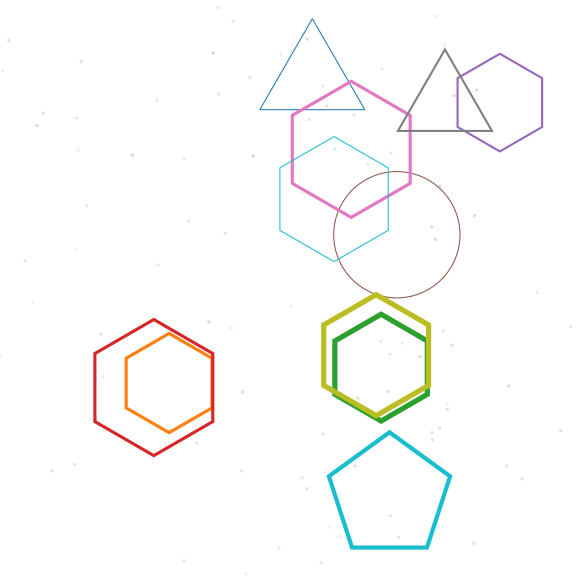[{"shape": "triangle", "thickness": 0.5, "radius": 0.53, "center": [0.541, 0.862]}, {"shape": "hexagon", "thickness": 1.5, "radius": 0.43, "center": [0.293, 0.336]}, {"shape": "hexagon", "thickness": 2.5, "radius": 0.46, "center": [0.66, 0.362]}, {"shape": "hexagon", "thickness": 1.5, "radius": 0.59, "center": [0.266, 0.328]}, {"shape": "hexagon", "thickness": 1, "radius": 0.42, "center": [0.866, 0.821]}, {"shape": "circle", "thickness": 0.5, "radius": 0.55, "center": [0.687, 0.593]}, {"shape": "hexagon", "thickness": 1.5, "radius": 0.59, "center": [0.608, 0.741]}, {"shape": "triangle", "thickness": 1, "radius": 0.47, "center": [0.77, 0.819]}, {"shape": "hexagon", "thickness": 2.5, "radius": 0.52, "center": [0.651, 0.384]}, {"shape": "hexagon", "thickness": 0.5, "radius": 0.54, "center": [0.578, 0.654]}, {"shape": "pentagon", "thickness": 2, "radius": 0.55, "center": [0.674, 0.14]}]